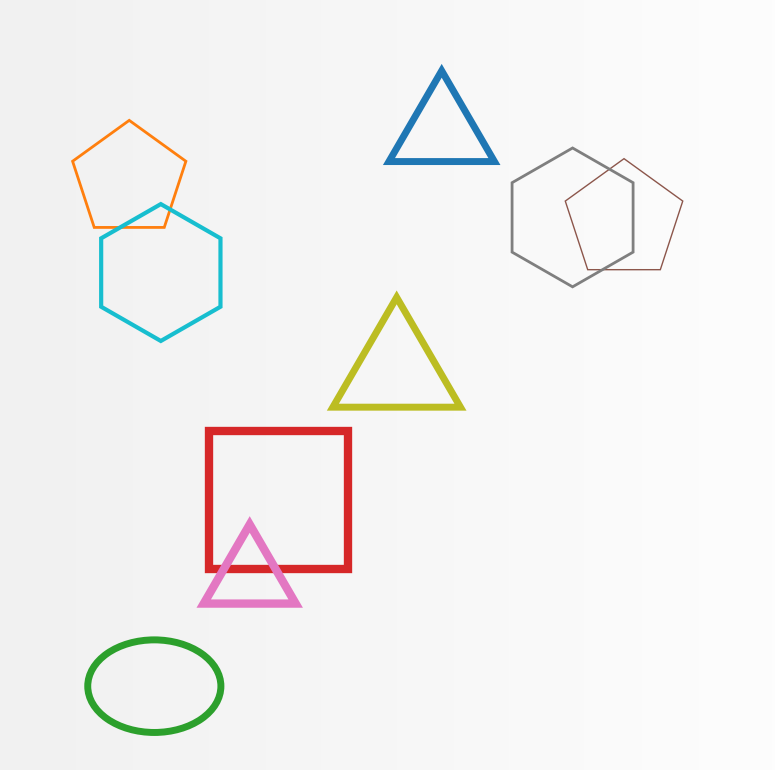[{"shape": "triangle", "thickness": 2.5, "radius": 0.39, "center": [0.57, 0.829]}, {"shape": "pentagon", "thickness": 1, "radius": 0.38, "center": [0.167, 0.767]}, {"shape": "oval", "thickness": 2.5, "radius": 0.43, "center": [0.199, 0.109]}, {"shape": "square", "thickness": 3, "radius": 0.45, "center": [0.36, 0.351]}, {"shape": "pentagon", "thickness": 0.5, "radius": 0.4, "center": [0.805, 0.714]}, {"shape": "triangle", "thickness": 3, "radius": 0.34, "center": [0.322, 0.25]}, {"shape": "hexagon", "thickness": 1, "radius": 0.45, "center": [0.739, 0.718]}, {"shape": "triangle", "thickness": 2.5, "radius": 0.48, "center": [0.512, 0.519]}, {"shape": "hexagon", "thickness": 1.5, "radius": 0.44, "center": [0.208, 0.646]}]